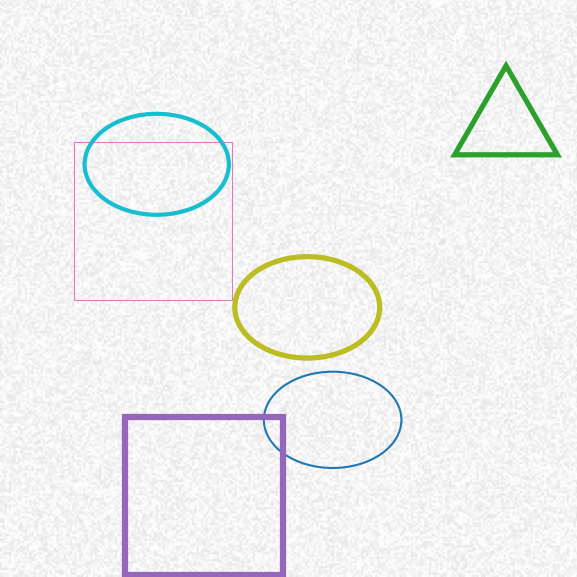[{"shape": "oval", "thickness": 1, "radius": 0.6, "center": [0.576, 0.272]}, {"shape": "triangle", "thickness": 2.5, "radius": 0.51, "center": [0.876, 0.782]}, {"shape": "square", "thickness": 3, "radius": 0.68, "center": [0.353, 0.141]}, {"shape": "square", "thickness": 0.5, "radius": 0.68, "center": [0.265, 0.616]}, {"shape": "oval", "thickness": 2.5, "radius": 0.63, "center": [0.532, 0.467]}, {"shape": "oval", "thickness": 2, "radius": 0.62, "center": [0.271, 0.715]}]